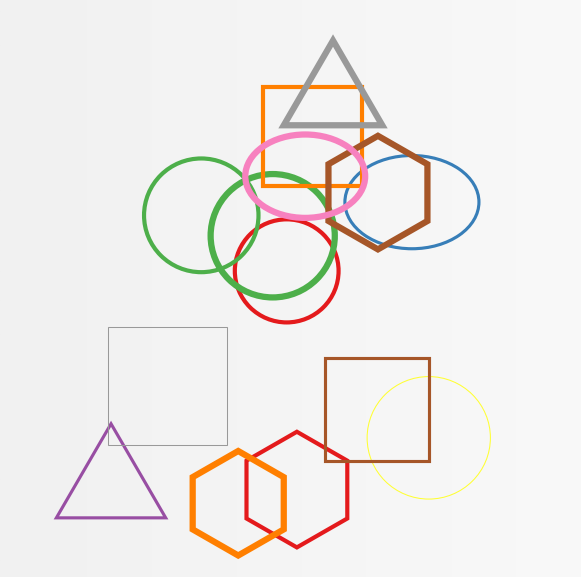[{"shape": "hexagon", "thickness": 2, "radius": 0.5, "center": [0.511, 0.151]}, {"shape": "circle", "thickness": 2, "radius": 0.45, "center": [0.493, 0.53]}, {"shape": "oval", "thickness": 1.5, "radius": 0.58, "center": [0.709, 0.649]}, {"shape": "circle", "thickness": 2, "radius": 0.49, "center": [0.346, 0.626]}, {"shape": "circle", "thickness": 3, "radius": 0.53, "center": [0.469, 0.591]}, {"shape": "triangle", "thickness": 1.5, "radius": 0.54, "center": [0.191, 0.157]}, {"shape": "square", "thickness": 2, "radius": 0.43, "center": [0.537, 0.763]}, {"shape": "hexagon", "thickness": 3, "radius": 0.45, "center": [0.41, 0.128]}, {"shape": "circle", "thickness": 0.5, "radius": 0.53, "center": [0.738, 0.241]}, {"shape": "hexagon", "thickness": 3, "radius": 0.49, "center": [0.65, 0.666]}, {"shape": "square", "thickness": 1.5, "radius": 0.45, "center": [0.649, 0.29]}, {"shape": "oval", "thickness": 3, "radius": 0.52, "center": [0.525, 0.694]}, {"shape": "triangle", "thickness": 3, "radius": 0.49, "center": [0.573, 0.831]}, {"shape": "square", "thickness": 0.5, "radius": 0.51, "center": [0.288, 0.33]}]